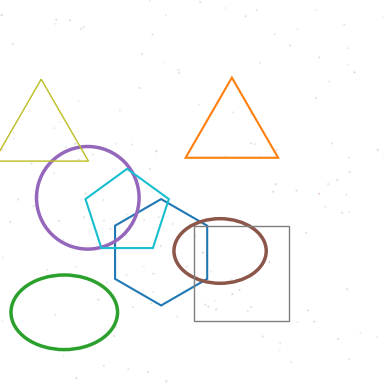[{"shape": "hexagon", "thickness": 1.5, "radius": 0.69, "center": [0.419, 0.345]}, {"shape": "triangle", "thickness": 1.5, "radius": 0.69, "center": [0.602, 0.66]}, {"shape": "oval", "thickness": 2.5, "radius": 0.69, "center": [0.167, 0.189]}, {"shape": "circle", "thickness": 2.5, "radius": 0.67, "center": [0.228, 0.486]}, {"shape": "oval", "thickness": 2.5, "radius": 0.6, "center": [0.572, 0.348]}, {"shape": "square", "thickness": 1, "radius": 0.62, "center": [0.628, 0.29]}, {"shape": "triangle", "thickness": 1, "radius": 0.71, "center": [0.107, 0.652]}, {"shape": "pentagon", "thickness": 1.5, "radius": 0.57, "center": [0.33, 0.448]}]